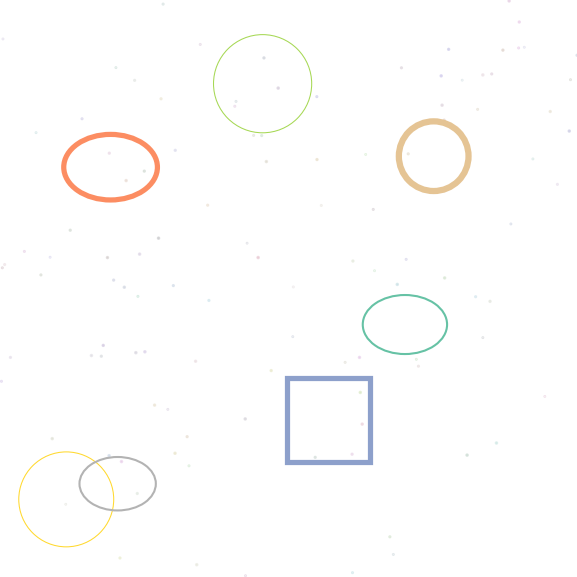[{"shape": "oval", "thickness": 1, "radius": 0.37, "center": [0.701, 0.437]}, {"shape": "oval", "thickness": 2.5, "radius": 0.41, "center": [0.191, 0.71]}, {"shape": "square", "thickness": 2.5, "radius": 0.36, "center": [0.569, 0.272]}, {"shape": "circle", "thickness": 0.5, "radius": 0.43, "center": [0.455, 0.854]}, {"shape": "circle", "thickness": 0.5, "radius": 0.41, "center": [0.115, 0.134]}, {"shape": "circle", "thickness": 3, "radius": 0.3, "center": [0.751, 0.729]}, {"shape": "oval", "thickness": 1, "radius": 0.33, "center": [0.204, 0.162]}]